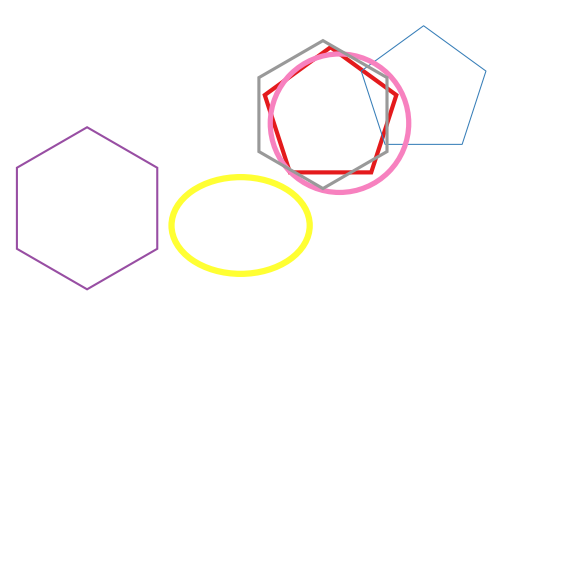[{"shape": "pentagon", "thickness": 2, "radius": 0.6, "center": [0.572, 0.798]}, {"shape": "pentagon", "thickness": 0.5, "radius": 0.57, "center": [0.734, 0.841]}, {"shape": "hexagon", "thickness": 1, "radius": 0.7, "center": [0.151, 0.638]}, {"shape": "oval", "thickness": 3, "radius": 0.6, "center": [0.417, 0.609]}, {"shape": "circle", "thickness": 2.5, "radius": 0.6, "center": [0.588, 0.786]}, {"shape": "hexagon", "thickness": 1.5, "radius": 0.64, "center": [0.559, 0.801]}]